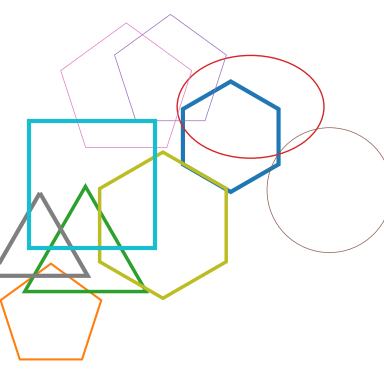[{"shape": "hexagon", "thickness": 3, "radius": 0.72, "center": [0.599, 0.645]}, {"shape": "pentagon", "thickness": 1.5, "radius": 0.69, "center": [0.132, 0.178]}, {"shape": "triangle", "thickness": 2.5, "radius": 0.91, "center": [0.222, 0.334]}, {"shape": "oval", "thickness": 1, "radius": 0.95, "center": [0.651, 0.723]}, {"shape": "pentagon", "thickness": 0.5, "radius": 0.76, "center": [0.443, 0.81]}, {"shape": "circle", "thickness": 0.5, "radius": 0.81, "center": [0.856, 0.506]}, {"shape": "pentagon", "thickness": 0.5, "radius": 0.9, "center": [0.328, 0.761]}, {"shape": "triangle", "thickness": 3, "radius": 0.72, "center": [0.104, 0.355]}, {"shape": "hexagon", "thickness": 2.5, "radius": 0.95, "center": [0.423, 0.415]}, {"shape": "square", "thickness": 3, "radius": 0.82, "center": [0.239, 0.521]}]